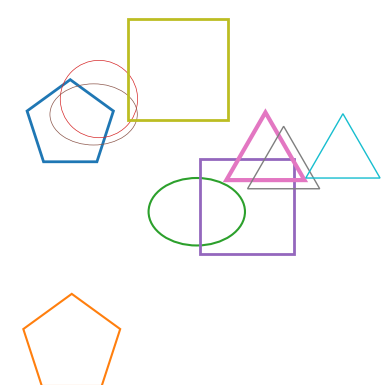[{"shape": "pentagon", "thickness": 2, "radius": 0.59, "center": [0.182, 0.675]}, {"shape": "pentagon", "thickness": 1.5, "radius": 0.66, "center": [0.186, 0.104]}, {"shape": "oval", "thickness": 1.5, "radius": 0.63, "center": [0.511, 0.45]}, {"shape": "circle", "thickness": 0.5, "radius": 0.5, "center": [0.257, 0.743]}, {"shape": "square", "thickness": 2, "radius": 0.62, "center": [0.641, 0.464]}, {"shape": "oval", "thickness": 0.5, "radius": 0.57, "center": [0.243, 0.703]}, {"shape": "triangle", "thickness": 3, "radius": 0.59, "center": [0.689, 0.591]}, {"shape": "triangle", "thickness": 1, "radius": 0.54, "center": [0.737, 0.564]}, {"shape": "square", "thickness": 2, "radius": 0.65, "center": [0.462, 0.82]}, {"shape": "triangle", "thickness": 1, "radius": 0.56, "center": [0.891, 0.593]}]